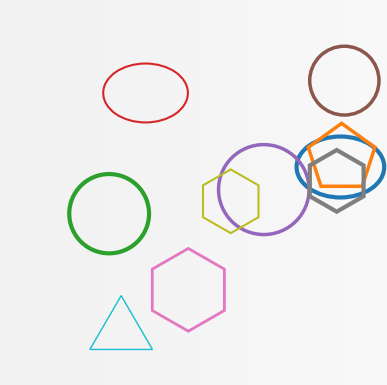[{"shape": "oval", "thickness": 3, "radius": 0.57, "center": [0.878, 0.566]}, {"shape": "pentagon", "thickness": 2.5, "radius": 0.45, "center": [0.882, 0.589]}, {"shape": "circle", "thickness": 3, "radius": 0.51, "center": [0.282, 0.445]}, {"shape": "oval", "thickness": 1.5, "radius": 0.55, "center": [0.376, 0.758]}, {"shape": "circle", "thickness": 2.5, "radius": 0.58, "center": [0.681, 0.508]}, {"shape": "circle", "thickness": 2.5, "radius": 0.45, "center": [0.889, 0.791]}, {"shape": "hexagon", "thickness": 2, "radius": 0.54, "center": [0.486, 0.247]}, {"shape": "hexagon", "thickness": 3, "radius": 0.4, "center": [0.869, 0.53]}, {"shape": "hexagon", "thickness": 1.5, "radius": 0.41, "center": [0.596, 0.477]}, {"shape": "triangle", "thickness": 1, "radius": 0.47, "center": [0.313, 0.139]}]